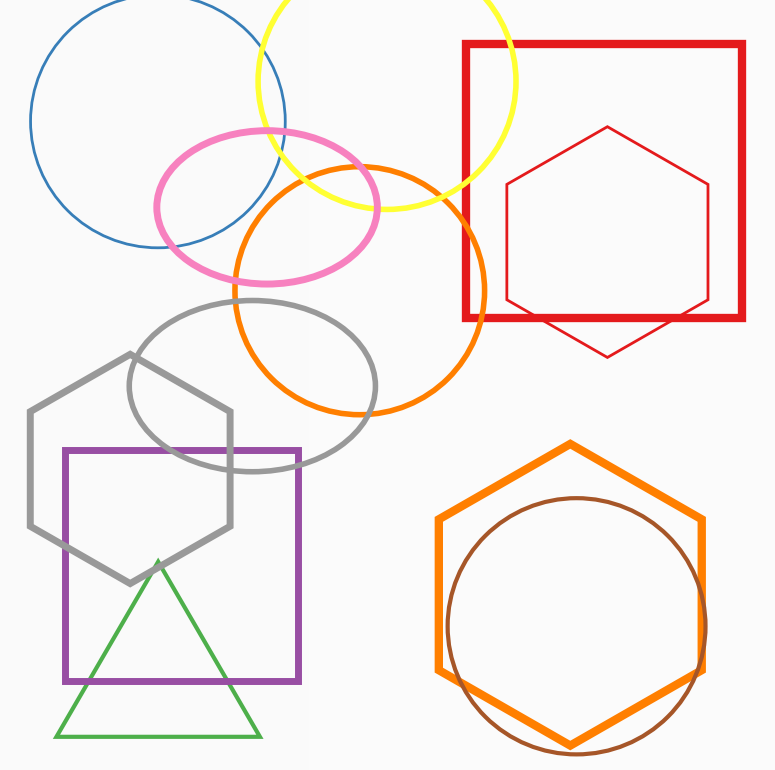[{"shape": "hexagon", "thickness": 1, "radius": 0.75, "center": [0.784, 0.686]}, {"shape": "square", "thickness": 3, "radius": 0.89, "center": [0.78, 0.765]}, {"shape": "circle", "thickness": 1, "radius": 0.82, "center": [0.204, 0.843]}, {"shape": "triangle", "thickness": 1.5, "radius": 0.76, "center": [0.204, 0.119]}, {"shape": "square", "thickness": 2.5, "radius": 0.75, "center": [0.234, 0.265]}, {"shape": "hexagon", "thickness": 3, "radius": 0.98, "center": [0.736, 0.228]}, {"shape": "circle", "thickness": 2, "radius": 0.81, "center": [0.464, 0.622]}, {"shape": "circle", "thickness": 2, "radius": 0.83, "center": [0.499, 0.894]}, {"shape": "circle", "thickness": 1.5, "radius": 0.83, "center": [0.744, 0.187]}, {"shape": "oval", "thickness": 2.5, "radius": 0.71, "center": [0.345, 0.731]}, {"shape": "hexagon", "thickness": 2.5, "radius": 0.74, "center": [0.168, 0.391]}, {"shape": "oval", "thickness": 2, "radius": 0.79, "center": [0.326, 0.499]}]